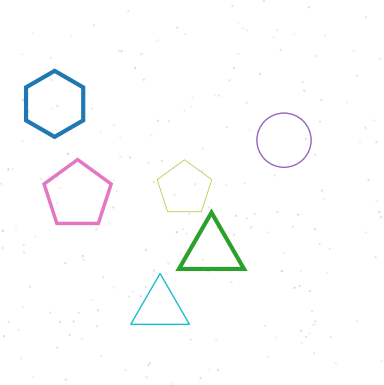[{"shape": "hexagon", "thickness": 3, "radius": 0.43, "center": [0.142, 0.73]}, {"shape": "triangle", "thickness": 3, "radius": 0.49, "center": [0.549, 0.35]}, {"shape": "circle", "thickness": 1, "radius": 0.35, "center": [0.738, 0.636]}, {"shape": "pentagon", "thickness": 2.5, "radius": 0.46, "center": [0.202, 0.494]}, {"shape": "pentagon", "thickness": 0.5, "radius": 0.37, "center": [0.479, 0.51]}, {"shape": "triangle", "thickness": 1, "radius": 0.44, "center": [0.416, 0.202]}]